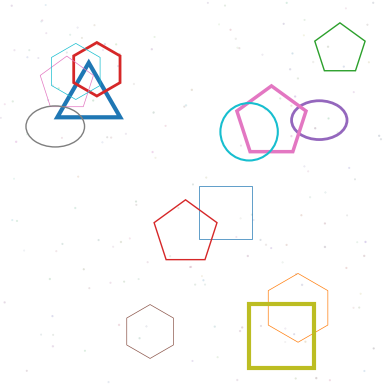[{"shape": "square", "thickness": 0.5, "radius": 0.34, "center": [0.585, 0.448]}, {"shape": "triangle", "thickness": 3, "radius": 0.47, "center": [0.231, 0.743]}, {"shape": "hexagon", "thickness": 0.5, "radius": 0.45, "center": [0.774, 0.2]}, {"shape": "pentagon", "thickness": 1, "radius": 0.34, "center": [0.883, 0.872]}, {"shape": "hexagon", "thickness": 2, "radius": 0.35, "center": [0.252, 0.82]}, {"shape": "pentagon", "thickness": 1, "radius": 0.43, "center": [0.482, 0.395]}, {"shape": "oval", "thickness": 2, "radius": 0.36, "center": [0.829, 0.688]}, {"shape": "hexagon", "thickness": 0.5, "radius": 0.35, "center": [0.39, 0.139]}, {"shape": "pentagon", "thickness": 0.5, "radius": 0.36, "center": [0.174, 0.782]}, {"shape": "pentagon", "thickness": 2.5, "radius": 0.47, "center": [0.705, 0.682]}, {"shape": "oval", "thickness": 1, "radius": 0.38, "center": [0.144, 0.672]}, {"shape": "square", "thickness": 3, "radius": 0.42, "center": [0.731, 0.127]}, {"shape": "hexagon", "thickness": 0.5, "radius": 0.36, "center": [0.197, 0.814]}, {"shape": "circle", "thickness": 1.5, "radius": 0.37, "center": [0.647, 0.658]}]